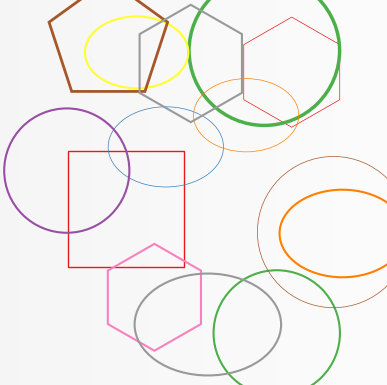[{"shape": "hexagon", "thickness": 0.5, "radius": 0.72, "center": [0.753, 0.813]}, {"shape": "square", "thickness": 1, "radius": 0.75, "center": [0.326, 0.457]}, {"shape": "oval", "thickness": 0.5, "radius": 0.74, "center": [0.428, 0.618]}, {"shape": "circle", "thickness": 1.5, "radius": 0.82, "center": [0.714, 0.135]}, {"shape": "circle", "thickness": 2.5, "radius": 0.97, "center": [0.682, 0.869]}, {"shape": "circle", "thickness": 1.5, "radius": 0.81, "center": [0.172, 0.557]}, {"shape": "oval", "thickness": 0.5, "radius": 0.68, "center": [0.635, 0.701]}, {"shape": "oval", "thickness": 1.5, "radius": 0.81, "center": [0.884, 0.394]}, {"shape": "oval", "thickness": 1.5, "radius": 0.67, "center": [0.353, 0.864]}, {"shape": "pentagon", "thickness": 2, "radius": 0.8, "center": [0.28, 0.893]}, {"shape": "circle", "thickness": 0.5, "radius": 0.98, "center": [0.861, 0.397]}, {"shape": "hexagon", "thickness": 1.5, "radius": 0.69, "center": [0.398, 0.228]}, {"shape": "oval", "thickness": 1.5, "radius": 0.95, "center": [0.536, 0.157]}, {"shape": "hexagon", "thickness": 1.5, "radius": 0.76, "center": [0.492, 0.835]}]